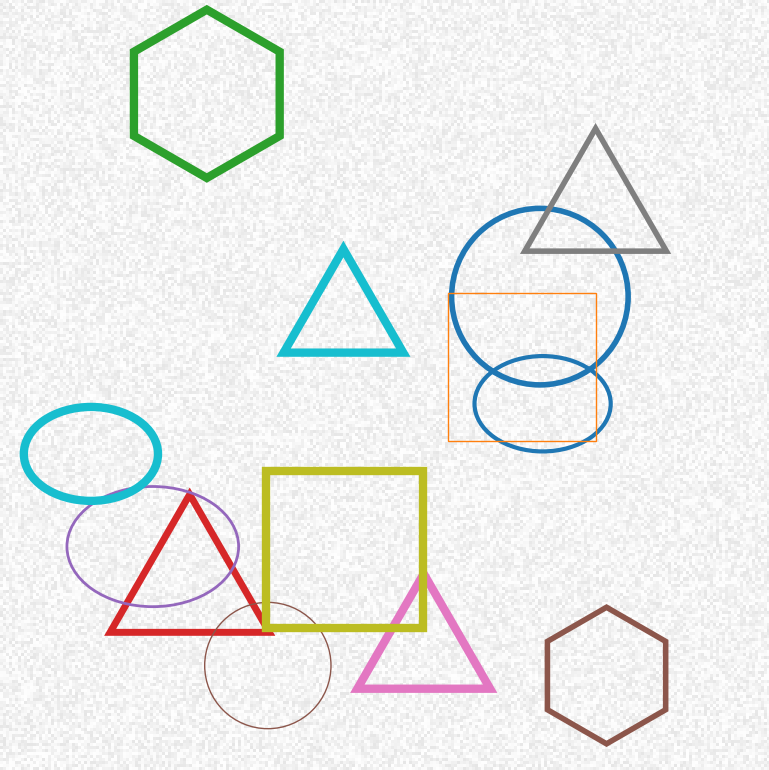[{"shape": "oval", "thickness": 1.5, "radius": 0.44, "center": [0.705, 0.476]}, {"shape": "circle", "thickness": 2, "radius": 0.57, "center": [0.701, 0.615]}, {"shape": "square", "thickness": 0.5, "radius": 0.48, "center": [0.678, 0.523]}, {"shape": "hexagon", "thickness": 3, "radius": 0.55, "center": [0.269, 0.878]}, {"shape": "triangle", "thickness": 2.5, "radius": 0.6, "center": [0.246, 0.238]}, {"shape": "oval", "thickness": 1, "radius": 0.56, "center": [0.198, 0.29]}, {"shape": "circle", "thickness": 0.5, "radius": 0.41, "center": [0.348, 0.136]}, {"shape": "hexagon", "thickness": 2, "radius": 0.44, "center": [0.788, 0.123]}, {"shape": "triangle", "thickness": 3, "radius": 0.5, "center": [0.55, 0.155]}, {"shape": "triangle", "thickness": 2, "radius": 0.53, "center": [0.773, 0.727]}, {"shape": "square", "thickness": 3, "radius": 0.51, "center": [0.447, 0.286]}, {"shape": "triangle", "thickness": 3, "radius": 0.45, "center": [0.446, 0.587]}, {"shape": "oval", "thickness": 3, "radius": 0.44, "center": [0.118, 0.411]}]